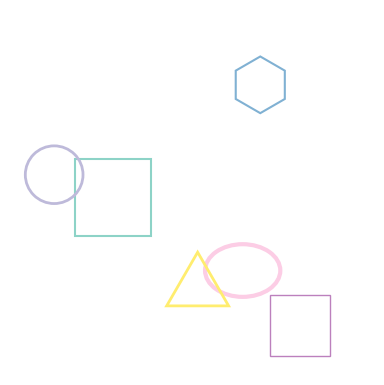[{"shape": "square", "thickness": 1.5, "radius": 0.5, "center": [0.293, 0.487]}, {"shape": "circle", "thickness": 2, "radius": 0.37, "center": [0.141, 0.546]}, {"shape": "hexagon", "thickness": 1.5, "radius": 0.37, "center": [0.676, 0.78]}, {"shape": "oval", "thickness": 3, "radius": 0.49, "center": [0.63, 0.297]}, {"shape": "square", "thickness": 1, "radius": 0.39, "center": [0.78, 0.155]}, {"shape": "triangle", "thickness": 2, "radius": 0.46, "center": [0.513, 0.252]}]